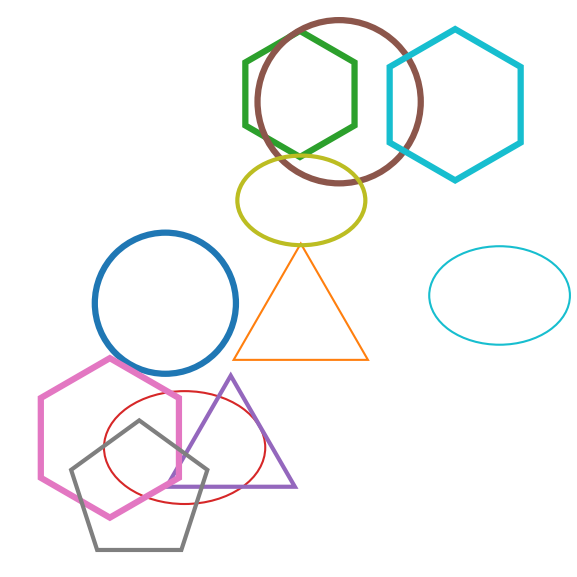[{"shape": "circle", "thickness": 3, "radius": 0.61, "center": [0.286, 0.474]}, {"shape": "triangle", "thickness": 1, "radius": 0.67, "center": [0.521, 0.443]}, {"shape": "hexagon", "thickness": 3, "radius": 0.55, "center": [0.519, 0.836]}, {"shape": "oval", "thickness": 1, "radius": 0.7, "center": [0.32, 0.224]}, {"shape": "triangle", "thickness": 2, "radius": 0.64, "center": [0.4, 0.22]}, {"shape": "circle", "thickness": 3, "radius": 0.71, "center": [0.587, 0.823]}, {"shape": "hexagon", "thickness": 3, "radius": 0.69, "center": [0.19, 0.241]}, {"shape": "pentagon", "thickness": 2, "radius": 0.62, "center": [0.241, 0.147]}, {"shape": "oval", "thickness": 2, "radius": 0.55, "center": [0.522, 0.652]}, {"shape": "oval", "thickness": 1, "radius": 0.61, "center": [0.865, 0.487]}, {"shape": "hexagon", "thickness": 3, "radius": 0.65, "center": [0.788, 0.818]}]